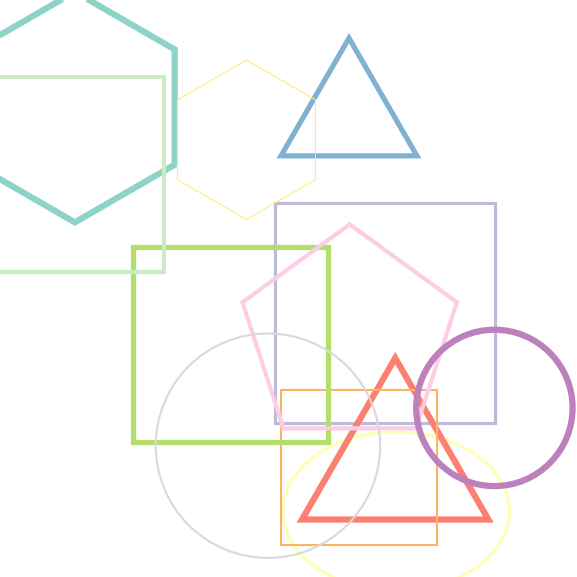[{"shape": "hexagon", "thickness": 3, "radius": 1.0, "center": [0.13, 0.814]}, {"shape": "oval", "thickness": 1.5, "radius": 0.98, "center": [0.686, 0.114]}, {"shape": "square", "thickness": 1.5, "radius": 0.95, "center": [0.667, 0.457]}, {"shape": "triangle", "thickness": 3, "radius": 0.93, "center": [0.684, 0.193]}, {"shape": "triangle", "thickness": 2.5, "radius": 0.68, "center": [0.604, 0.797]}, {"shape": "square", "thickness": 1, "radius": 0.67, "center": [0.622, 0.19]}, {"shape": "square", "thickness": 2.5, "radius": 0.84, "center": [0.399, 0.403]}, {"shape": "pentagon", "thickness": 2, "radius": 0.98, "center": [0.606, 0.415]}, {"shape": "circle", "thickness": 1, "radius": 0.97, "center": [0.464, 0.227]}, {"shape": "circle", "thickness": 3, "radius": 0.68, "center": [0.856, 0.293]}, {"shape": "square", "thickness": 2, "radius": 0.85, "center": [0.116, 0.696]}, {"shape": "hexagon", "thickness": 0.5, "radius": 0.69, "center": [0.427, 0.757]}]